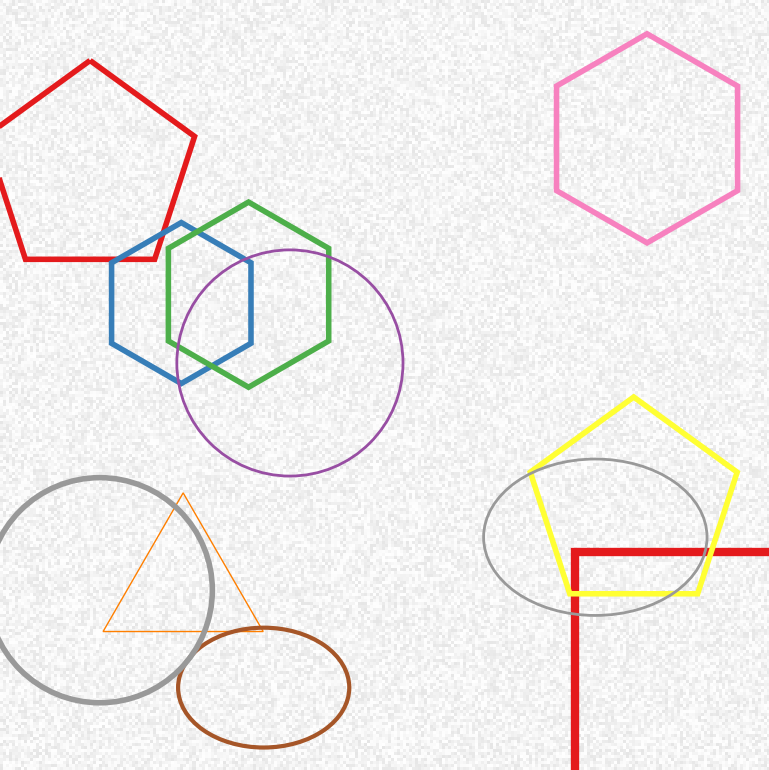[{"shape": "pentagon", "thickness": 2, "radius": 0.71, "center": [0.117, 0.779]}, {"shape": "square", "thickness": 3, "radius": 0.71, "center": [0.889, 0.14]}, {"shape": "hexagon", "thickness": 2, "radius": 0.52, "center": [0.235, 0.606]}, {"shape": "hexagon", "thickness": 2, "radius": 0.6, "center": [0.323, 0.617]}, {"shape": "circle", "thickness": 1, "radius": 0.73, "center": [0.377, 0.529]}, {"shape": "triangle", "thickness": 0.5, "radius": 0.6, "center": [0.238, 0.24]}, {"shape": "pentagon", "thickness": 2, "radius": 0.71, "center": [0.823, 0.343]}, {"shape": "oval", "thickness": 1.5, "radius": 0.56, "center": [0.342, 0.107]}, {"shape": "hexagon", "thickness": 2, "radius": 0.68, "center": [0.84, 0.82]}, {"shape": "oval", "thickness": 1, "radius": 0.73, "center": [0.773, 0.302]}, {"shape": "circle", "thickness": 2, "radius": 0.73, "center": [0.13, 0.233]}]